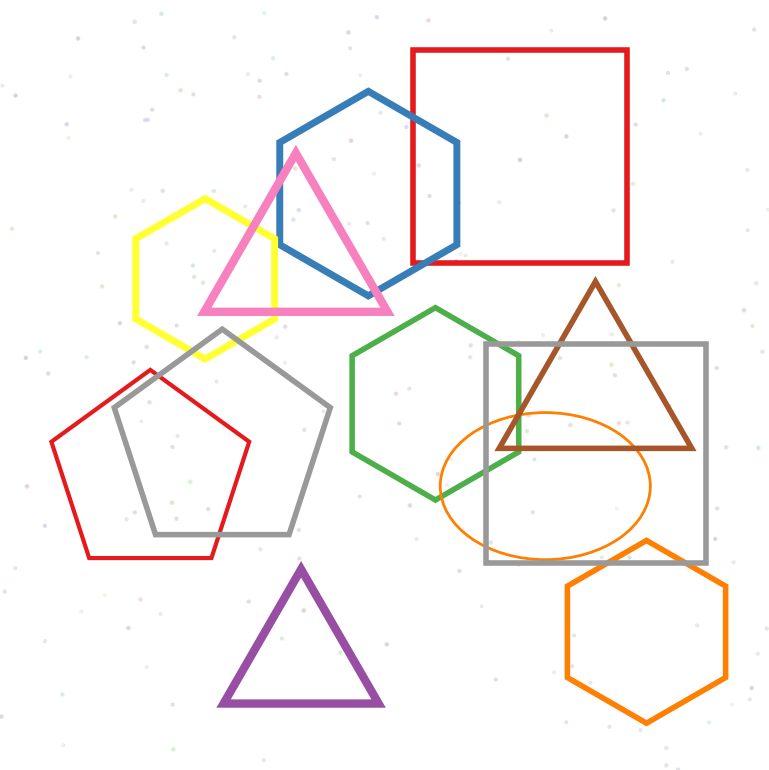[{"shape": "square", "thickness": 2, "radius": 0.69, "center": [0.676, 0.797]}, {"shape": "pentagon", "thickness": 1.5, "radius": 0.68, "center": [0.195, 0.385]}, {"shape": "hexagon", "thickness": 2.5, "radius": 0.66, "center": [0.478, 0.749]}, {"shape": "hexagon", "thickness": 2, "radius": 0.62, "center": [0.565, 0.476]}, {"shape": "triangle", "thickness": 3, "radius": 0.58, "center": [0.391, 0.144]}, {"shape": "oval", "thickness": 1, "radius": 0.68, "center": [0.708, 0.369]}, {"shape": "hexagon", "thickness": 2, "radius": 0.59, "center": [0.84, 0.179]}, {"shape": "hexagon", "thickness": 2.5, "radius": 0.52, "center": [0.266, 0.638]}, {"shape": "triangle", "thickness": 2, "radius": 0.72, "center": [0.773, 0.49]}, {"shape": "triangle", "thickness": 3, "radius": 0.69, "center": [0.384, 0.664]}, {"shape": "pentagon", "thickness": 2, "radius": 0.74, "center": [0.289, 0.425]}, {"shape": "square", "thickness": 2, "radius": 0.71, "center": [0.774, 0.411]}]